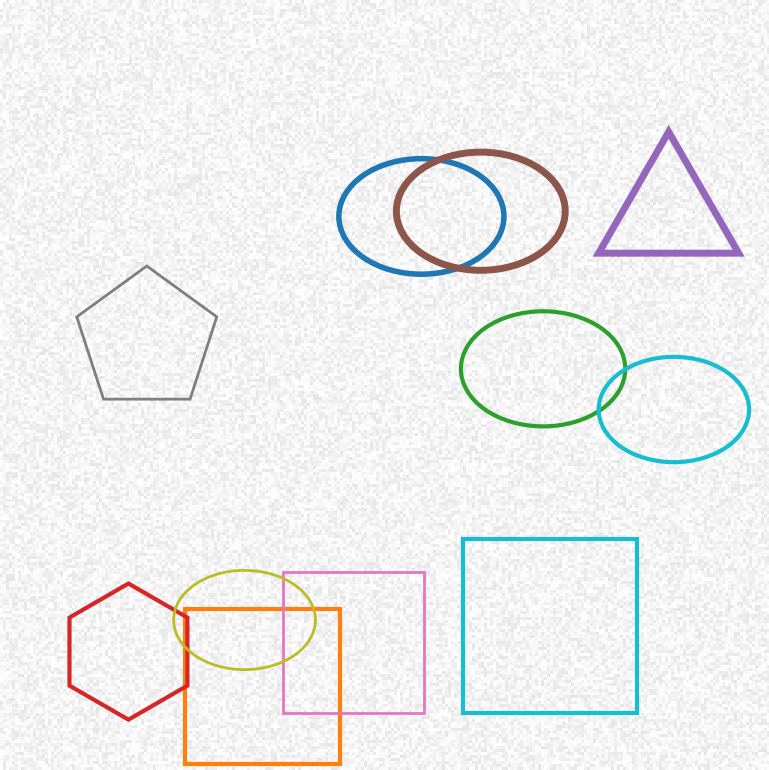[{"shape": "oval", "thickness": 2, "radius": 0.54, "center": [0.547, 0.719]}, {"shape": "square", "thickness": 1.5, "radius": 0.5, "center": [0.341, 0.109]}, {"shape": "oval", "thickness": 1.5, "radius": 0.53, "center": [0.705, 0.521]}, {"shape": "hexagon", "thickness": 1.5, "radius": 0.44, "center": [0.167, 0.154]}, {"shape": "triangle", "thickness": 2.5, "radius": 0.53, "center": [0.868, 0.724]}, {"shape": "oval", "thickness": 2.5, "radius": 0.55, "center": [0.624, 0.726]}, {"shape": "square", "thickness": 1, "radius": 0.46, "center": [0.459, 0.165]}, {"shape": "pentagon", "thickness": 1, "radius": 0.48, "center": [0.191, 0.559]}, {"shape": "oval", "thickness": 1, "radius": 0.46, "center": [0.318, 0.195]}, {"shape": "square", "thickness": 1.5, "radius": 0.57, "center": [0.714, 0.187]}, {"shape": "oval", "thickness": 1.5, "radius": 0.49, "center": [0.875, 0.468]}]